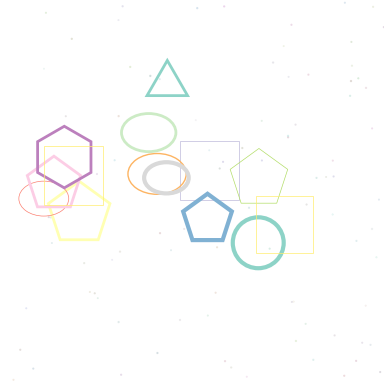[{"shape": "circle", "thickness": 3, "radius": 0.33, "center": [0.671, 0.369]}, {"shape": "triangle", "thickness": 2, "radius": 0.3, "center": [0.435, 0.782]}, {"shape": "pentagon", "thickness": 2, "radius": 0.42, "center": [0.206, 0.445]}, {"shape": "square", "thickness": 0.5, "radius": 0.38, "center": [0.544, 0.557]}, {"shape": "oval", "thickness": 0.5, "radius": 0.32, "center": [0.114, 0.484]}, {"shape": "pentagon", "thickness": 3, "radius": 0.33, "center": [0.539, 0.43]}, {"shape": "oval", "thickness": 1, "radius": 0.38, "center": [0.408, 0.548]}, {"shape": "pentagon", "thickness": 0.5, "radius": 0.39, "center": [0.673, 0.536]}, {"shape": "pentagon", "thickness": 2, "radius": 0.36, "center": [0.14, 0.522]}, {"shape": "oval", "thickness": 3, "radius": 0.29, "center": [0.432, 0.538]}, {"shape": "hexagon", "thickness": 2, "radius": 0.4, "center": [0.167, 0.592]}, {"shape": "oval", "thickness": 2, "radius": 0.35, "center": [0.386, 0.656]}, {"shape": "square", "thickness": 0.5, "radius": 0.37, "center": [0.738, 0.416]}, {"shape": "square", "thickness": 0.5, "radius": 0.39, "center": [0.191, 0.544]}]